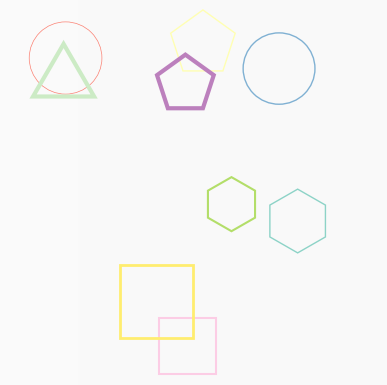[{"shape": "hexagon", "thickness": 1, "radius": 0.41, "center": [0.768, 0.426]}, {"shape": "pentagon", "thickness": 1, "radius": 0.44, "center": [0.524, 0.887]}, {"shape": "circle", "thickness": 0.5, "radius": 0.47, "center": [0.169, 0.849]}, {"shape": "circle", "thickness": 1, "radius": 0.46, "center": [0.72, 0.822]}, {"shape": "hexagon", "thickness": 1.5, "radius": 0.35, "center": [0.597, 0.47]}, {"shape": "square", "thickness": 1.5, "radius": 0.37, "center": [0.484, 0.102]}, {"shape": "pentagon", "thickness": 3, "radius": 0.38, "center": [0.478, 0.781]}, {"shape": "triangle", "thickness": 3, "radius": 0.45, "center": [0.164, 0.795]}, {"shape": "square", "thickness": 2, "radius": 0.47, "center": [0.404, 0.216]}]